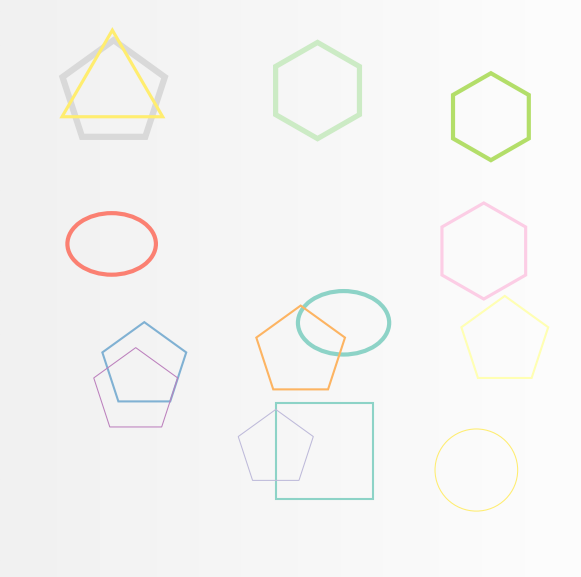[{"shape": "square", "thickness": 1, "radius": 0.41, "center": [0.558, 0.218]}, {"shape": "oval", "thickness": 2, "radius": 0.39, "center": [0.591, 0.44]}, {"shape": "pentagon", "thickness": 1, "radius": 0.39, "center": [0.868, 0.408]}, {"shape": "pentagon", "thickness": 0.5, "radius": 0.34, "center": [0.474, 0.222]}, {"shape": "oval", "thickness": 2, "radius": 0.38, "center": [0.192, 0.577]}, {"shape": "pentagon", "thickness": 1, "radius": 0.38, "center": [0.248, 0.365]}, {"shape": "pentagon", "thickness": 1, "radius": 0.4, "center": [0.517, 0.39]}, {"shape": "hexagon", "thickness": 2, "radius": 0.38, "center": [0.845, 0.797]}, {"shape": "hexagon", "thickness": 1.5, "radius": 0.42, "center": [0.832, 0.565]}, {"shape": "pentagon", "thickness": 3, "radius": 0.46, "center": [0.196, 0.837]}, {"shape": "pentagon", "thickness": 0.5, "radius": 0.38, "center": [0.234, 0.321]}, {"shape": "hexagon", "thickness": 2.5, "radius": 0.42, "center": [0.546, 0.842]}, {"shape": "circle", "thickness": 0.5, "radius": 0.36, "center": [0.82, 0.185]}, {"shape": "triangle", "thickness": 1.5, "radius": 0.5, "center": [0.193, 0.847]}]